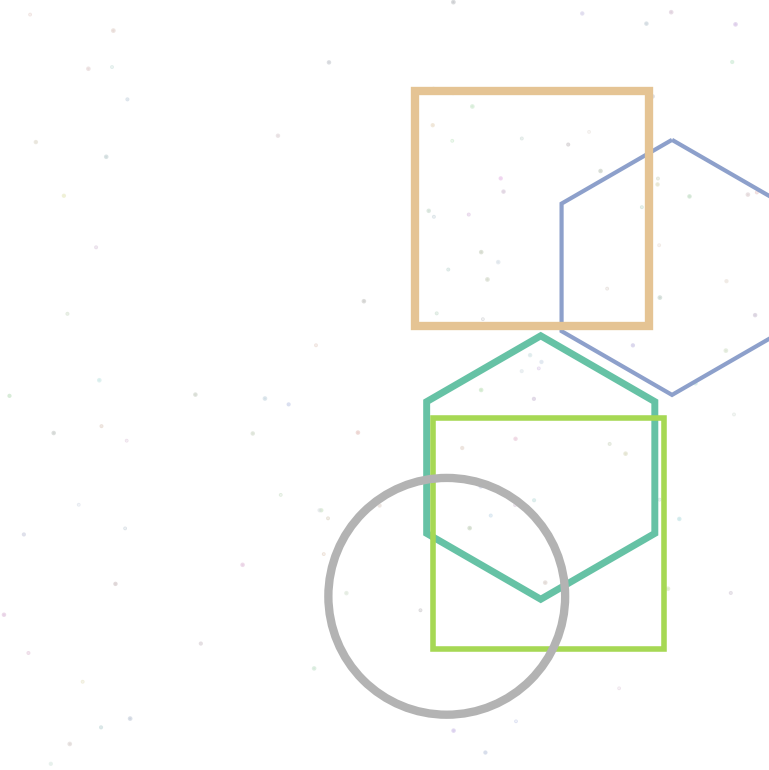[{"shape": "hexagon", "thickness": 2.5, "radius": 0.86, "center": [0.702, 0.393]}, {"shape": "hexagon", "thickness": 1.5, "radius": 0.83, "center": [0.873, 0.653]}, {"shape": "square", "thickness": 2, "radius": 0.75, "center": [0.712, 0.307]}, {"shape": "square", "thickness": 3, "radius": 0.76, "center": [0.69, 0.729]}, {"shape": "circle", "thickness": 3, "radius": 0.77, "center": [0.58, 0.226]}]